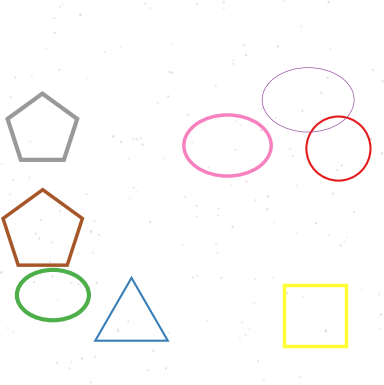[{"shape": "circle", "thickness": 1.5, "radius": 0.42, "center": [0.879, 0.614]}, {"shape": "triangle", "thickness": 1.5, "radius": 0.54, "center": [0.342, 0.169]}, {"shape": "oval", "thickness": 3, "radius": 0.47, "center": [0.137, 0.234]}, {"shape": "oval", "thickness": 0.5, "radius": 0.6, "center": [0.8, 0.741]}, {"shape": "square", "thickness": 2.5, "radius": 0.4, "center": [0.818, 0.181]}, {"shape": "pentagon", "thickness": 2.5, "radius": 0.54, "center": [0.111, 0.399]}, {"shape": "oval", "thickness": 2.5, "radius": 0.57, "center": [0.591, 0.622]}, {"shape": "pentagon", "thickness": 3, "radius": 0.48, "center": [0.11, 0.662]}]